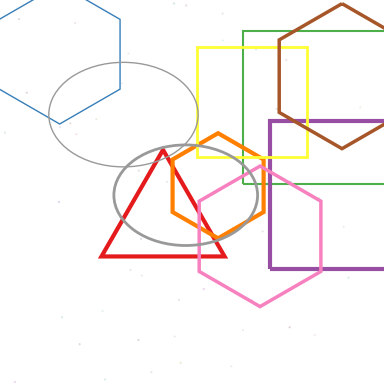[{"shape": "triangle", "thickness": 3, "radius": 0.92, "center": [0.423, 0.426]}, {"shape": "hexagon", "thickness": 1, "radius": 0.91, "center": [0.155, 0.859]}, {"shape": "square", "thickness": 1.5, "radius": 0.99, "center": [0.83, 0.72]}, {"shape": "square", "thickness": 3, "radius": 0.96, "center": [0.892, 0.493]}, {"shape": "hexagon", "thickness": 3, "radius": 0.68, "center": [0.566, 0.518]}, {"shape": "square", "thickness": 2, "radius": 0.71, "center": [0.654, 0.734]}, {"shape": "hexagon", "thickness": 2.5, "radius": 0.94, "center": [0.888, 0.802]}, {"shape": "hexagon", "thickness": 2.5, "radius": 0.91, "center": [0.675, 0.386]}, {"shape": "oval", "thickness": 2, "radius": 0.93, "center": [0.482, 0.493]}, {"shape": "oval", "thickness": 1, "radius": 0.97, "center": [0.321, 0.702]}]